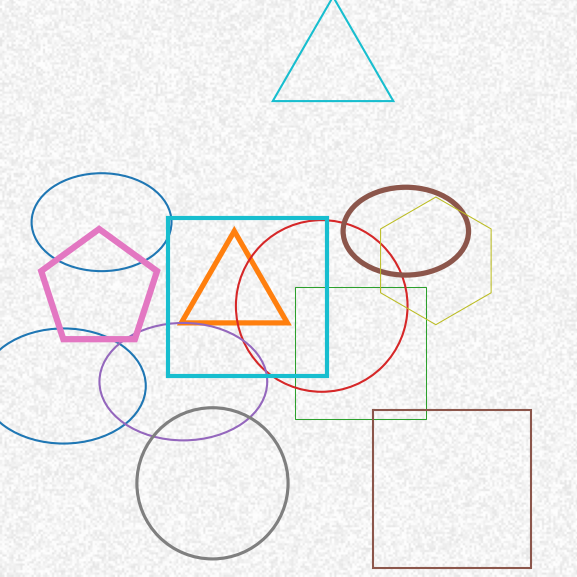[{"shape": "oval", "thickness": 1, "radius": 0.61, "center": [0.176, 0.614]}, {"shape": "oval", "thickness": 1, "radius": 0.71, "center": [0.11, 0.331]}, {"shape": "triangle", "thickness": 2.5, "radius": 0.53, "center": [0.406, 0.493]}, {"shape": "square", "thickness": 0.5, "radius": 0.57, "center": [0.624, 0.388]}, {"shape": "circle", "thickness": 1, "radius": 0.74, "center": [0.557, 0.469]}, {"shape": "oval", "thickness": 1, "radius": 0.73, "center": [0.317, 0.338]}, {"shape": "square", "thickness": 1, "radius": 0.68, "center": [0.782, 0.153]}, {"shape": "oval", "thickness": 2.5, "radius": 0.54, "center": [0.703, 0.599]}, {"shape": "pentagon", "thickness": 3, "radius": 0.53, "center": [0.172, 0.497]}, {"shape": "circle", "thickness": 1.5, "radius": 0.65, "center": [0.368, 0.162]}, {"shape": "hexagon", "thickness": 0.5, "radius": 0.55, "center": [0.755, 0.547]}, {"shape": "square", "thickness": 2, "radius": 0.68, "center": [0.429, 0.485]}, {"shape": "triangle", "thickness": 1, "radius": 0.6, "center": [0.577, 0.884]}]